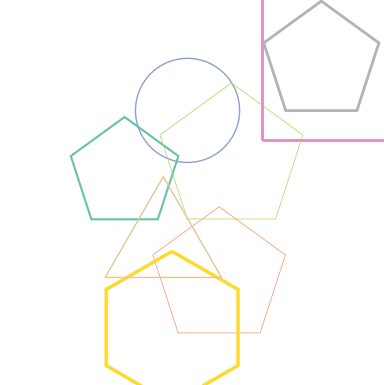[{"shape": "pentagon", "thickness": 1.5, "radius": 0.73, "center": [0.324, 0.549]}, {"shape": "pentagon", "thickness": 0.5, "radius": 0.91, "center": [0.569, 0.282]}, {"shape": "circle", "thickness": 1, "radius": 0.68, "center": [0.487, 0.713]}, {"shape": "square", "thickness": 2, "radius": 0.95, "center": [0.871, 0.826]}, {"shape": "pentagon", "thickness": 0.5, "radius": 0.98, "center": [0.601, 0.589]}, {"shape": "hexagon", "thickness": 2.5, "radius": 0.99, "center": [0.447, 0.149]}, {"shape": "triangle", "thickness": 1, "radius": 0.87, "center": [0.424, 0.367]}, {"shape": "pentagon", "thickness": 2, "radius": 0.79, "center": [0.835, 0.84]}]